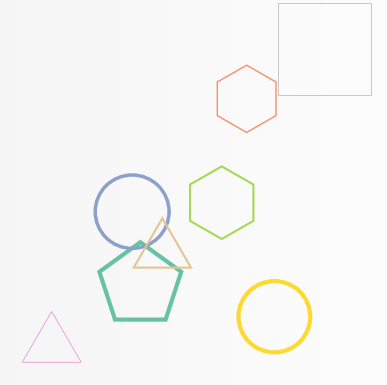[{"shape": "pentagon", "thickness": 3, "radius": 0.56, "center": [0.362, 0.26]}, {"shape": "hexagon", "thickness": 1, "radius": 0.44, "center": [0.636, 0.743]}, {"shape": "circle", "thickness": 2.5, "radius": 0.48, "center": [0.341, 0.45]}, {"shape": "triangle", "thickness": 0.5, "radius": 0.44, "center": [0.133, 0.103]}, {"shape": "hexagon", "thickness": 1.5, "radius": 0.47, "center": [0.572, 0.474]}, {"shape": "circle", "thickness": 3, "radius": 0.46, "center": [0.708, 0.177]}, {"shape": "triangle", "thickness": 1.5, "radius": 0.43, "center": [0.419, 0.348]}, {"shape": "square", "thickness": 0.5, "radius": 0.6, "center": [0.837, 0.874]}]